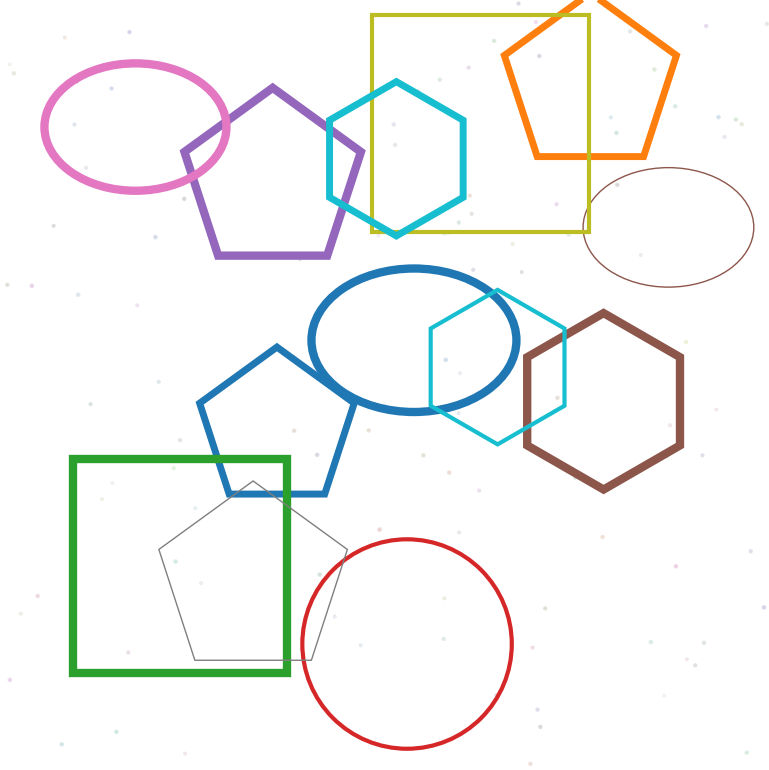[{"shape": "pentagon", "thickness": 2.5, "radius": 0.53, "center": [0.36, 0.444]}, {"shape": "oval", "thickness": 3, "radius": 0.67, "center": [0.538, 0.558]}, {"shape": "pentagon", "thickness": 2.5, "radius": 0.59, "center": [0.767, 0.892]}, {"shape": "square", "thickness": 3, "radius": 0.69, "center": [0.234, 0.265]}, {"shape": "circle", "thickness": 1.5, "radius": 0.68, "center": [0.529, 0.164]}, {"shape": "pentagon", "thickness": 3, "radius": 0.6, "center": [0.354, 0.765]}, {"shape": "oval", "thickness": 0.5, "radius": 0.55, "center": [0.868, 0.705]}, {"shape": "hexagon", "thickness": 3, "radius": 0.57, "center": [0.784, 0.479]}, {"shape": "oval", "thickness": 3, "radius": 0.59, "center": [0.176, 0.835]}, {"shape": "pentagon", "thickness": 0.5, "radius": 0.64, "center": [0.329, 0.247]}, {"shape": "square", "thickness": 1.5, "radius": 0.7, "center": [0.623, 0.839]}, {"shape": "hexagon", "thickness": 2.5, "radius": 0.5, "center": [0.515, 0.794]}, {"shape": "hexagon", "thickness": 1.5, "radius": 0.5, "center": [0.646, 0.523]}]